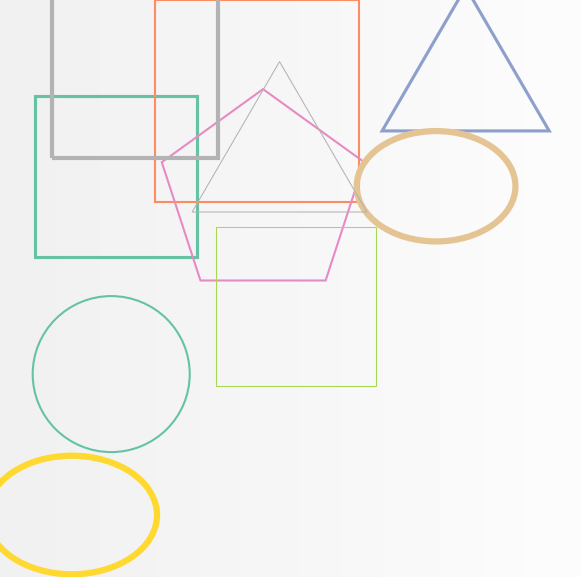[{"shape": "circle", "thickness": 1, "radius": 0.68, "center": [0.191, 0.351]}, {"shape": "square", "thickness": 1.5, "radius": 0.69, "center": [0.2, 0.693]}, {"shape": "square", "thickness": 1, "radius": 0.88, "center": [0.442, 0.825]}, {"shape": "triangle", "thickness": 1.5, "radius": 0.83, "center": [0.801, 0.855]}, {"shape": "pentagon", "thickness": 1, "radius": 0.92, "center": [0.453, 0.662]}, {"shape": "square", "thickness": 0.5, "radius": 0.69, "center": [0.509, 0.468]}, {"shape": "oval", "thickness": 3, "radius": 0.73, "center": [0.124, 0.107]}, {"shape": "oval", "thickness": 3, "radius": 0.68, "center": [0.75, 0.677]}, {"shape": "square", "thickness": 2, "radius": 0.71, "center": [0.233, 0.869]}, {"shape": "triangle", "thickness": 0.5, "radius": 0.87, "center": [0.481, 0.719]}]